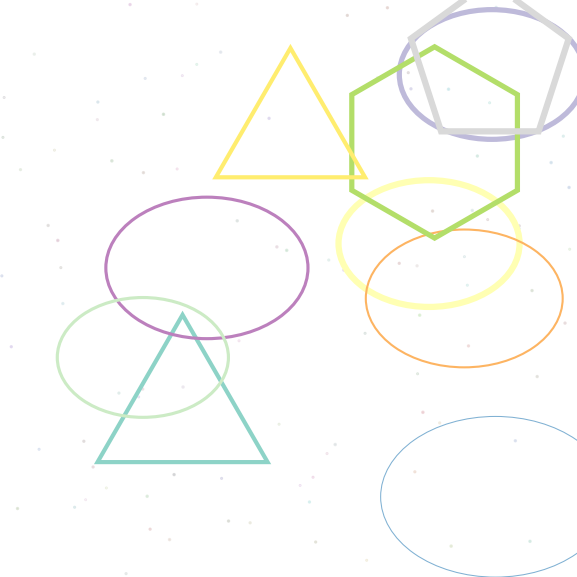[{"shape": "triangle", "thickness": 2, "radius": 0.85, "center": [0.316, 0.284]}, {"shape": "oval", "thickness": 3, "radius": 0.78, "center": [0.743, 0.577]}, {"shape": "oval", "thickness": 2.5, "radius": 0.8, "center": [0.852, 0.87]}, {"shape": "oval", "thickness": 0.5, "radius": 0.99, "center": [0.858, 0.139]}, {"shape": "oval", "thickness": 1, "radius": 0.85, "center": [0.804, 0.482]}, {"shape": "hexagon", "thickness": 2.5, "radius": 0.83, "center": [0.753, 0.752]}, {"shape": "pentagon", "thickness": 3, "radius": 0.72, "center": [0.848, 0.888]}, {"shape": "oval", "thickness": 1.5, "radius": 0.88, "center": [0.358, 0.535]}, {"shape": "oval", "thickness": 1.5, "radius": 0.74, "center": [0.247, 0.38]}, {"shape": "triangle", "thickness": 2, "radius": 0.75, "center": [0.503, 0.767]}]